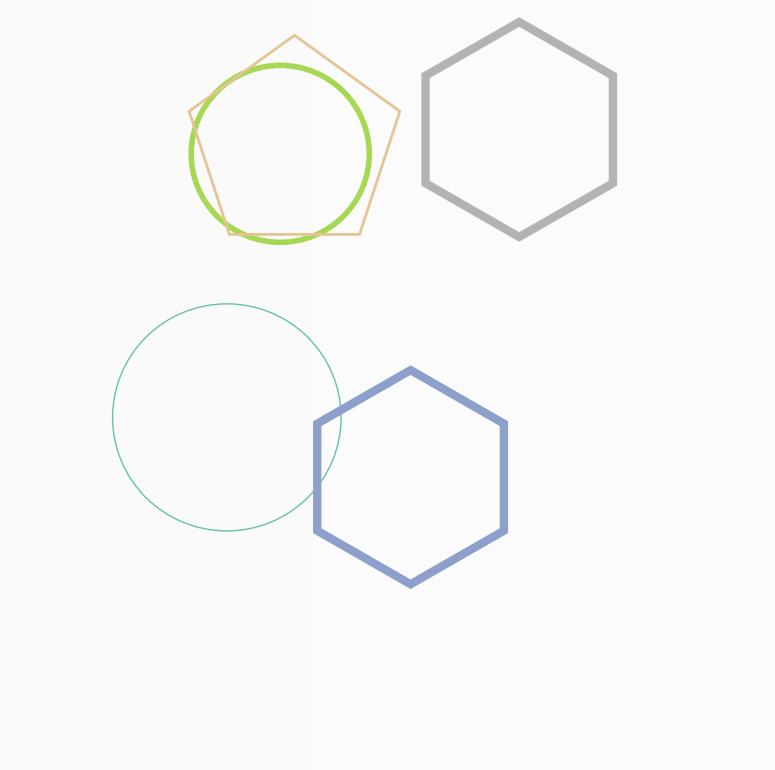[{"shape": "circle", "thickness": 0.5, "radius": 0.74, "center": [0.293, 0.458]}, {"shape": "hexagon", "thickness": 3, "radius": 0.7, "center": [0.53, 0.38]}, {"shape": "circle", "thickness": 2, "radius": 0.57, "center": [0.362, 0.8]}, {"shape": "pentagon", "thickness": 1, "radius": 0.71, "center": [0.38, 0.811]}, {"shape": "hexagon", "thickness": 3, "radius": 0.7, "center": [0.67, 0.832]}]